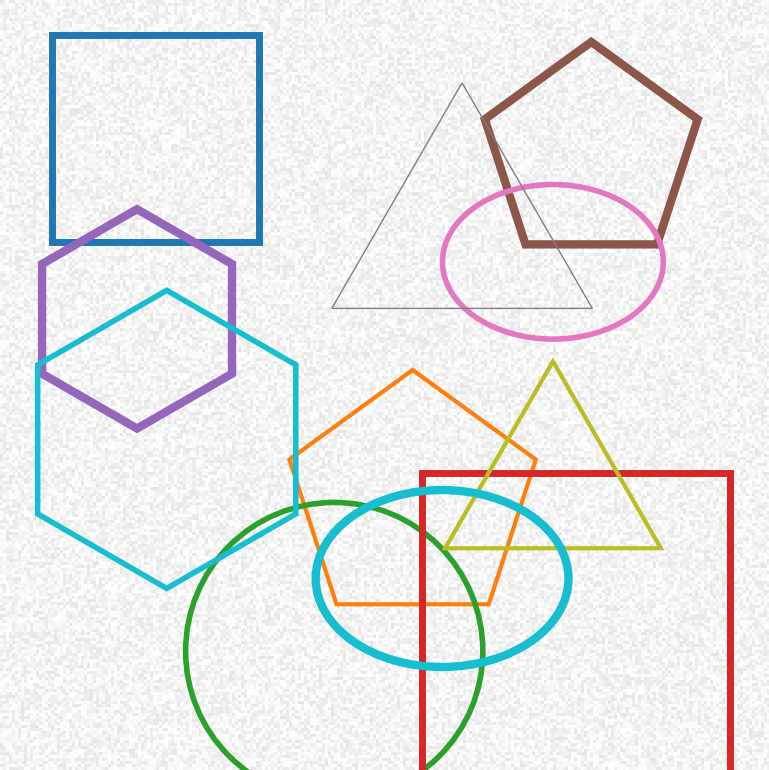[{"shape": "square", "thickness": 2.5, "radius": 0.67, "center": [0.202, 0.82]}, {"shape": "pentagon", "thickness": 1.5, "radius": 0.84, "center": [0.536, 0.351]}, {"shape": "circle", "thickness": 2, "radius": 0.96, "center": [0.434, 0.154]}, {"shape": "square", "thickness": 2.5, "radius": 1.0, "center": [0.748, 0.186]}, {"shape": "hexagon", "thickness": 3, "radius": 0.71, "center": [0.178, 0.586]}, {"shape": "pentagon", "thickness": 3, "radius": 0.73, "center": [0.768, 0.8]}, {"shape": "oval", "thickness": 2, "radius": 0.72, "center": [0.718, 0.66]}, {"shape": "triangle", "thickness": 0.5, "radius": 0.98, "center": [0.6, 0.697]}, {"shape": "triangle", "thickness": 1.5, "radius": 0.81, "center": [0.718, 0.369]}, {"shape": "hexagon", "thickness": 2, "radius": 0.97, "center": [0.217, 0.429]}, {"shape": "oval", "thickness": 3, "radius": 0.82, "center": [0.574, 0.249]}]